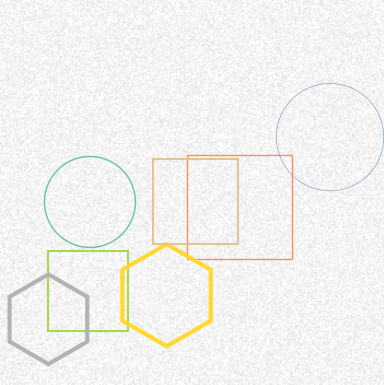[{"shape": "circle", "thickness": 1, "radius": 0.59, "center": [0.234, 0.475]}, {"shape": "square", "thickness": 1, "radius": 0.68, "center": [0.622, 0.462]}, {"shape": "circle", "thickness": 0.5, "radius": 0.7, "center": [0.857, 0.644]}, {"shape": "square", "thickness": 1.5, "radius": 0.52, "center": [0.228, 0.244]}, {"shape": "hexagon", "thickness": 3, "radius": 0.66, "center": [0.433, 0.233]}, {"shape": "square", "thickness": 1.5, "radius": 0.55, "center": [0.508, 0.477]}, {"shape": "hexagon", "thickness": 3, "radius": 0.58, "center": [0.126, 0.171]}]